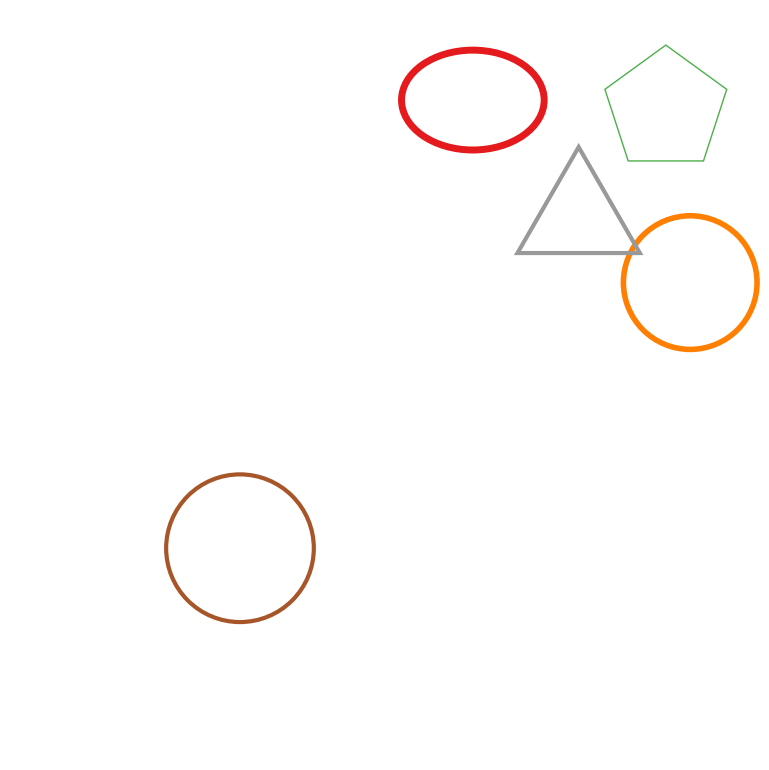[{"shape": "oval", "thickness": 2.5, "radius": 0.46, "center": [0.614, 0.87]}, {"shape": "pentagon", "thickness": 0.5, "radius": 0.42, "center": [0.865, 0.858]}, {"shape": "circle", "thickness": 2, "radius": 0.43, "center": [0.896, 0.633]}, {"shape": "circle", "thickness": 1.5, "radius": 0.48, "center": [0.312, 0.288]}, {"shape": "triangle", "thickness": 1.5, "radius": 0.46, "center": [0.751, 0.717]}]